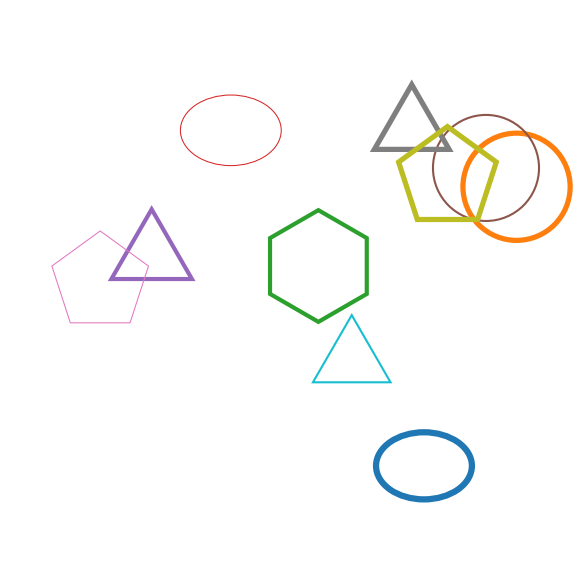[{"shape": "oval", "thickness": 3, "radius": 0.42, "center": [0.734, 0.193]}, {"shape": "circle", "thickness": 2.5, "radius": 0.46, "center": [0.894, 0.676]}, {"shape": "hexagon", "thickness": 2, "radius": 0.48, "center": [0.551, 0.539]}, {"shape": "oval", "thickness": 0.5, "radius": 0.44, "center": [0.4, 0.773]}, {"shape": "triangle", "thickness": 2, "radius": 0.4, "center": [0.263, 0.556]}, {"shape": "circle", "thickness": 1, "radius": 0.46, "center": [0.842, 0.708]}, {"shape": "pentagon", "thickness": 0.5, "radius": 0.44, "center": [0.173, 0.511]}, {"shape": "triangle", "thickness": 2.5, "radius": 0.37, "center": [0.713, 0.778]}, {"shape": "pentagon", "thickness": 2.5, "radius": 0.44, "center": [0.775, 0.691]}, {"shape": "triangle", "thickness": 1, "radius": 0.39, "center": [0.609, 0.376]}]